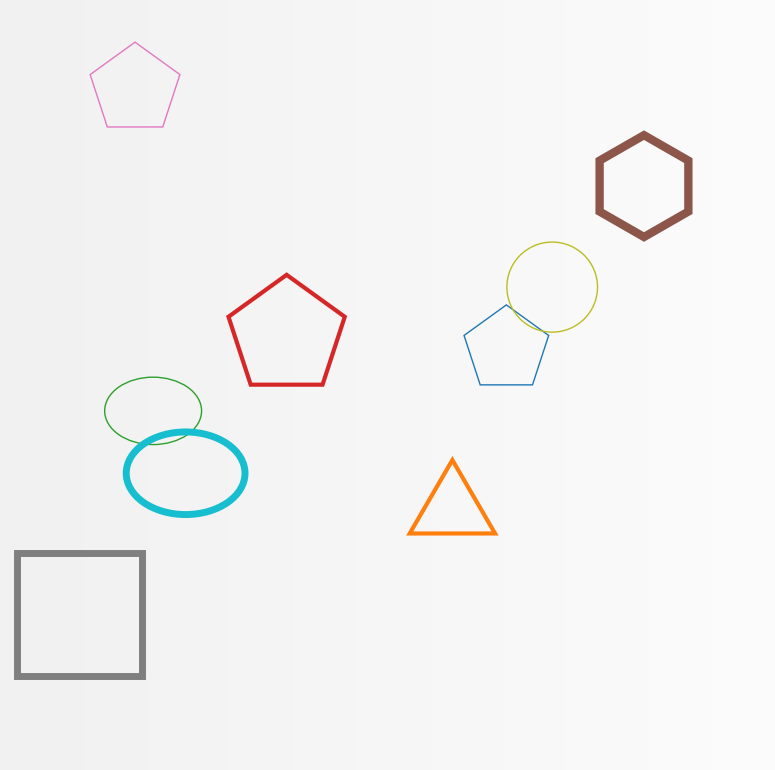[{"shape": "pentagon", "thickness": 0.5, "radius": 0.29, "center": [0.653, 0.547]}, {"shape": "triangle", "thickness": 1.5, "radius": 0.32, "center": [0.584, 0.339]}, {"shape": "oval", "thickness": 0.5, "radius": 0.31, "center": [0.198, 0.466]}, {"shape": "pentagon", "thickness": 1.5, "radius": 0.39, "center": [0.37, 0.564]}, {"shape": "hexagon", "thickness": 3, "radius": 0.33, "center": [0.831, 0.758]}, {"shape": "pentagon", "thickness": 0.5, "radius": 0.3, "center": [0.174, 0.884]}, {"shape": "square", "thickness": 2.5, "radius": 0.4, "center": [0.102, 0.202]}, {"shape": "circle", "thickness": 0.5, "radius": 0.29, "center": [0.712, 0.627]}, {"shape": "oval", "thickness": 2.5, "radius": 0.38, "center": [0.24, 0.385]}]